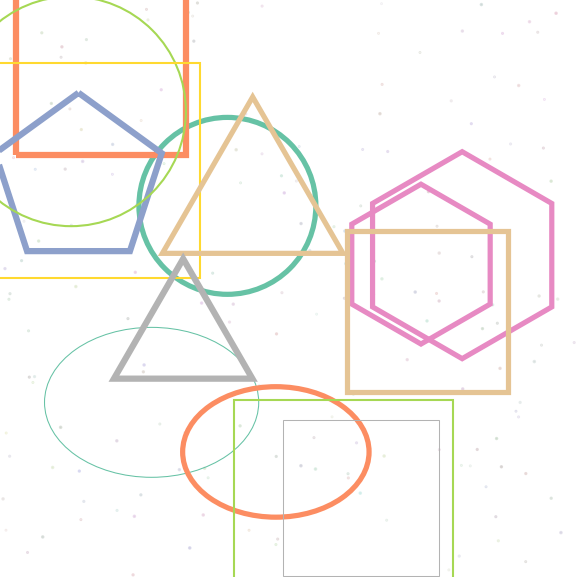[{"shape": "oval", "thickness": 0.5, "radius": 0.93, "center": [0.263, 0.302]}, {"shape": "circle", "thickness": 2.5, "radius": 0.77, "center": [0.394, 0.643]}, {"shape": "oval", "thickness": 2.5, "radius": 0.81, "center": [0.478, 0.217]}, {"shape": "square", "thickness": 3, "radius": 0.73, "center": [0.175, 0.878]}, {"shape": "pentagon", "thickness": 3, "radius": 0.76, "center": [0.136, 0.687]}, {"shape": "hexagon", "thickness": 2.5, "radius": 0.69, "center": [0.729, 0.542]}, {"shape": "hexagon", "thickness": 2.5, "radius": 0.9, "center": [0.8, 0.557]}, {"shape": "circle", "thickness": 1, "radius": 0.99, "center": [0.123, 0.806]}, {"shape": "square", "thickness": 1, "radius": 0.95, "center": [0.595, 0.117]}, {"shape": "square", "thickness": 1, "radius": 0.93, "center": [0.159, 0.704]}, {"shape": "triangle", "thickness": 2.5, "radius": 0.9, "center": [0.438, 0.651]}, {"shape": "square", "thickness": 2.5, "radius": 0.7, "center": [0.741, 0.46]}, {"shape": "triangle", "thickness": 3, "radius": 0.69, "center": [0.317, 0.413]}, {"shape": "square", "thickness": 0.5, "radius": 0.67, "center": [0.625, 0.136]}]